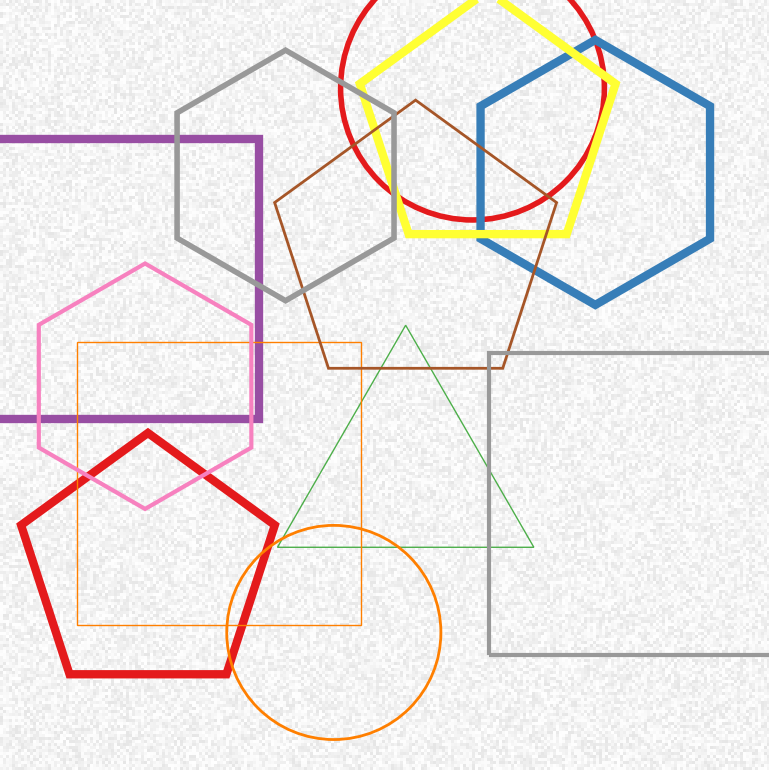[{"shape": "circle", "thickness": 2, "radius": 0.86, "center": [0.614, 0.886]}, {"shape": "pentagon", "thickness": 3, "radius": 0.87, "center": [0.192, 0.264]}, {"shape": "hexagon", "thickness": 3, "radius": 0.86, "center": [0.773, 0.776]}, {"shape": "triangle", "thickness": 0.5, "radius": 0.96, "center": [0.527, 0.385]}, {"shape": "square", "thickness": 3, "radius": 0.91, "center": [0.154, 0.637]}, {"shape": "square", "thickness": 0.5, "radius": 0.92, "center": [0.284, 0.372]}, {"shape": "circle", "thickness": 1, "radius": 0.7, "center": [0.434, 0.179]}, {"shape": "pentagon", "thickness": 3, "radius": 0.87, "center": [0.633, 0.837]}, {"shape": "pentagon", "thickness": 1, "radius": 0.96, "center": [0.54, 0.677]}, {"shape": "hexagon", "thickness": 1.5, "radius": 0.8, "center": [0.188, 0.498]}, {"shape": "hexagon", "thickness": 2, "radius": 0.81, "center": [0.371, 0.772]}, {"shape": "square", "thickness": 1.5, "radius": 0.98, "center": [0.832, 0.345]}]